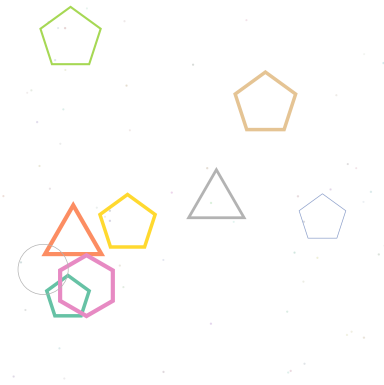[{"shape": "pentagon", "thickness": 2.5, "radius": 0.29, "center": [0.177, 0.227]}, {"shape": "triangle", "thickness": 3, "radius": 0.42, "center": [0.19, 0.382]}, {"shape": "pentagon", "thickness": 0.5, "radius": 0.32, "center": [0.838, 0.433]}, {"shape": "hexagon", "thickness": 3, "radius": 0.4, "center": [0.225, 0.258]}, {"shape": "pentagon", "thickness": 1.5, "radius": 0.41, "center": [0.183, 0.9]}, {"shape": "pentagon", "thickness": 2.5, "radius": 0.38, "center": [0.331, 0.419]}, {"shape": "pentagon", "thickness": 2.5, "radius": 0.41, "center": [0.689, 0.73]}, {"shape": "circle", "thickness": 0.5, "radius": 0.33, "center": [0.112, 0.3]}, {"shape": "triangle", "thickness": 2, "radius": 0.42, "center": [0.562, 0.476]}]